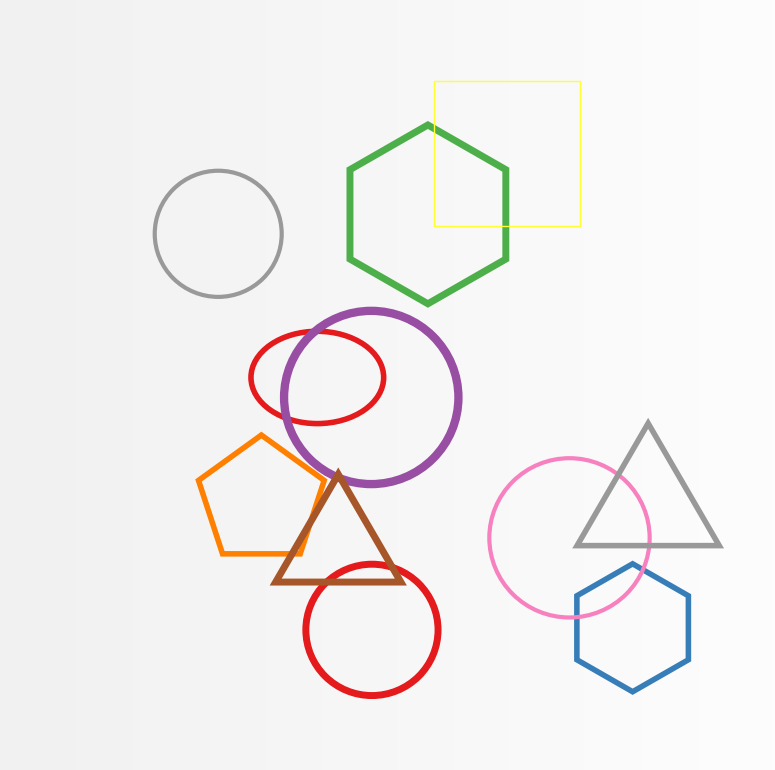[{"shape": "circle", "thickness": 2.5, "radius": 0.43, "center": [0.48, 0.182]}, {"shape": "oval", "thickness": 2, "radius": 0.43, "center": [0.409, 0.51]}, {"shape": "hexagon", "thickness": 2, "radius": 0.42, "center": [0.816, 0.185]}, {"shape": "hexagon", "thickness": 2.5, "radius": 0.58, "center": [0.552, 0.722]}, {"shape": "circle", "thickness": 3, "radius": 0.56, "center": [0.479, 0.484]}, {"shape": "pentagon", "thickness": 2, "radius": 0.43, "center": [0.337, 0.35]}, {"shape": "square", "thickness": 0.5, "radius": 0.47, "center": [0.654, 0.801]}, {"shape": "triangle", "thickness": 2.5, "radius": 0.47, "center": [0.436, 0.291]}, {"shape": "circle", "thickness": 1.5, "radius": 0.52, "center": [0.735, 0.302]}, {"shape": "circle", "thickness": 1.5, "radius": 0.41, "center": [0.282, 0.696]}, {"shape": "triangle", "thickness": 2, "radius": 0.53, "center": [0.836, 0.344]}]